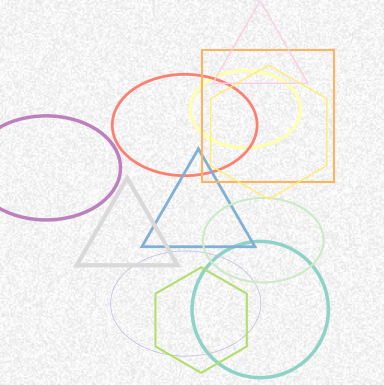[{"shape": "circle", "thickness": 2.5, "radius": 0.88, "center": [0.676, 0.196]}, {"shape": "oval", "thickness": 2.5, "radius": 0.72, "center": [0.637, 0.716]}, {"shape": "oval", "thickness": 0.5, "radius": 0.98, "center": [0.482, 0.212]}, {"shape": "oval", "thickness": 2, "radius": 0.94, "center": [0.48, 0.675]}, {"shape": "triangle", "thickness": 2, "radius": 0.85, "center": [0.515, 0.444]}, {"shape": "square", "thickness": 1.5, "radius": 0.86, "center": [0.695, 0.699]}, {"shape": "hexagon", "thickness": 1.5, "radius": 0.69, "center": [0.522, 0.169]}, {"shape": "triangle", "thickness": 1, "radius": 0.71, "center": [0.676, 0.855]}, {"shape": "triangle", "thickness": 3, "radius": 0.76, "center": [0.33, 0.387]}, {"shape": "oval", "thickness": 2.5, "radius": 0.97, "center": [0.12, 0.564]}, {"shape": "oval", "thickness": 1.5, "radius": 0.78, "center": [0.684, 0.376]}, {"shape": "hexagon", "thickness": 1, "radius": 0.87, "center": [0.698, 0.657]}]